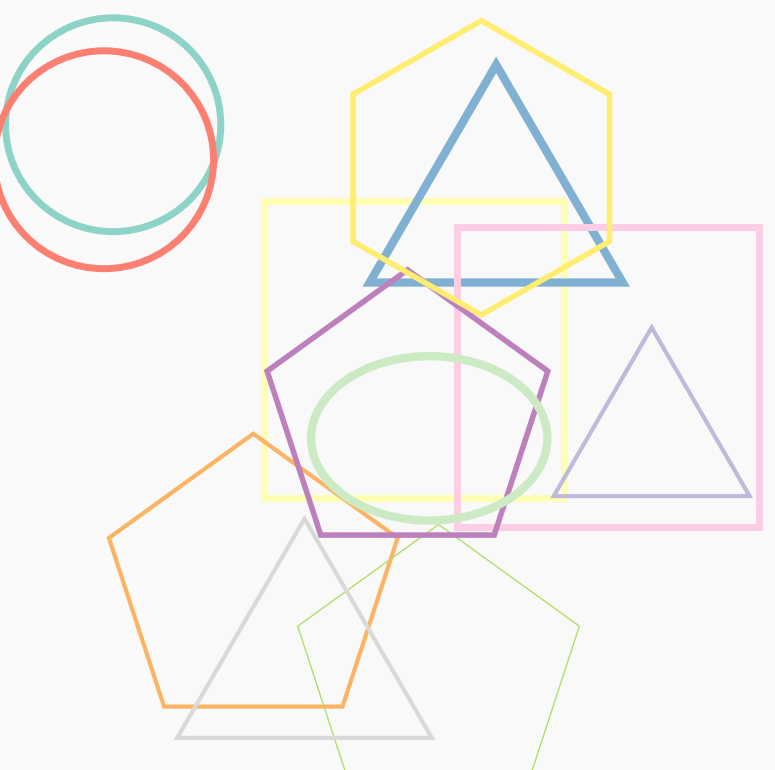[{"shape": "circle", "thickness": 2.5, "radius": 0.69, "center": [0.146, 0.838]}, {"shape": "square", "thickness": 2.5, "radius": 0.97, "center": [0.534, 0.546]}, {"shape": "triangle", "thickness": 1.5, "radius": 0.73, "center": [0.841, 0.429]}, {"shape": "circle", "thickness": 2.5, "radius": 0.71, "center": [0.134, 0.793]}, {"shape": "triangle", "thickness": 3, "radius": 0.94, "center": [0.64, 0.727]}, {"shape": "pentagon", "thickness": 1.5, "radius": 0.98, "center": [0.327, 0.241]}, {"shape": "pentagon", "thickness": 0.5, "radius": 0.96, "center": [0.566, 0.128]}, {"shape": "square", "thickness": 2.5, "radius": 0.97, "center": [0.785, 0.511]}, {"shape": "triangle", "thickness": 1.5, "radius": 0.95, "center": [0.393, 0.137]}, {"shape": "pentagon", "thickness": 2, "radius": 0.95, "center": [0.526, 0.459]}, {"shape": "oval", "thickness": 3, "radius": 0.76, "center": [0.554, 0.431]}, {"shape": "hexagon", "thickness": 2, "radius": 0.96, "center": [0.621, 0.782]}]